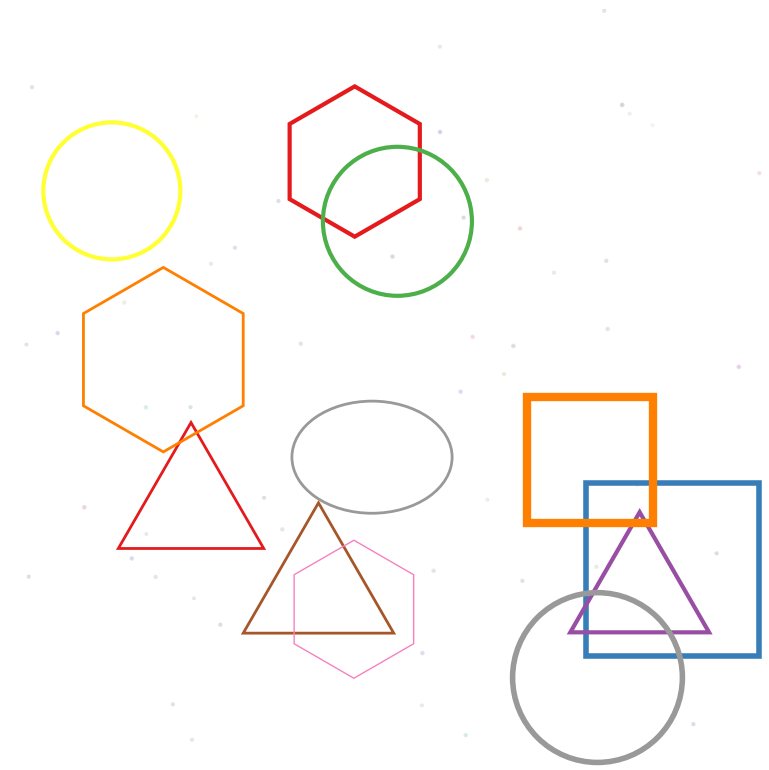[{"shape": "triangle", "thickness": 1, "radius": 0.55, "center": [0.248, 0.342]}, {"shape": "hexagon", "thickness": 1.5, "radius": 0.49, "center": [0.461, 0.79]}, {"shape": "square", "thickness": 2, "radius": 0.56, "center": [0.874, 0.26]}, {"shape": "circle", "thickness": 1.5, "radius": 0.48, "center": [0.516, 0.713]}, {"shape": "triangle", "thickness": 1.5, "radius": 0.52, "center": [0.831, 0.231]}, {"shape": "hexagon", "thickness": 1, "radius": 0.6, "center": [0.212, 0.533]}, {"shape": "square", "thickness": 3, "radius": 0.41, "center": [0.766, 0.403]}, {"shape": "circle", "thickness": 1.5, "radius": 0.44, "center": [0.145, 0.752]}, {"shape": "triangle", "thickness": 1, "radius": 0.56, "center": [0.414, 0.234]}, {"shape": "hexagon", "thickness": 0.5, "radius": 0.45, "center": [0.46, 0.209]}, {"shape": "oval", "thickness": 1, "radius": 0.52, "center": [0.483, 0.406]}, {"shape": "circle", "thickness": 2, "radius": 0.55, "center": [0.776, 0.12]}]